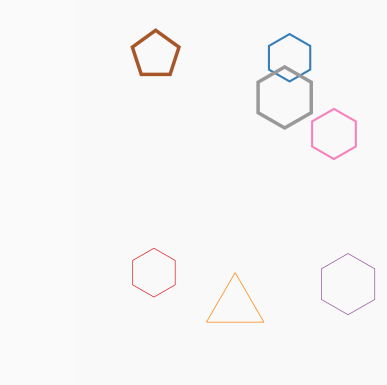[{"shape": "hexagon", "thickness": 0.5, "radius": 0.32, "center": [0.397, 0.292]}, {"shape": "hexagon", "thickness": 1.5, "radius": 0.31, "center": [0.747, 0.85]}, {"shape": "hexagon", "thickness": 0.5, "radius": 0.4, "center": [0.898, 0.262]}, {"shape": "triangle", "thickness": 0.5, "radius": 0.43, "center": [0.607, 0.206]}, {"shape": "pentagon", "thickness": 2.5, "radius": 0.32, "center": [0.402, 0.858]}, {"shape": "hexagon", "thickness": 1.5, "radius": 0.33, "center": [0.862, 0.652]}, {"shape": "hexagon", "thickness": 2.5, "radius": 0.4, "center": [0.735, 0.747]}]